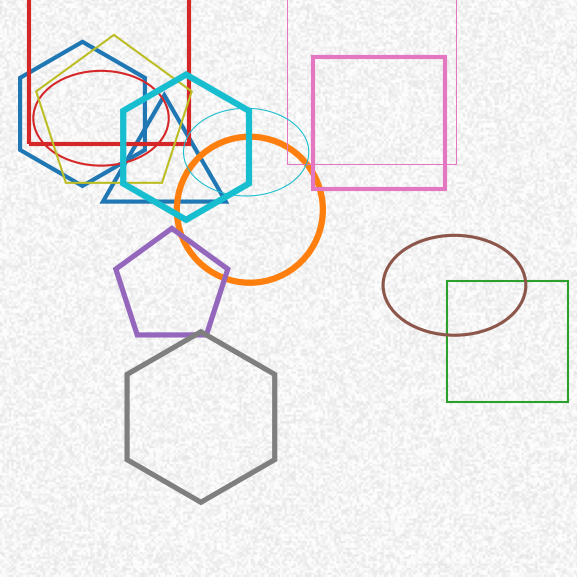[{"shape": "hexagon", "thickness": 2, "radius": 0.62, "center": [0.143, 0.802]}, {"shape": "triangle", "thickness": 2, "radius": 0.61, "center": [0.285, 0.711]}, {"shape": "circle", "thickness": 3, "radius": 0.63, "center": [0.433, 0.636]}, {"shape": "square", "thickness": 1, "radius": 0.52, "center": [0.879, 0.407]}, {"shape": "square", "thickness": 2, "radius": 0.69, "center": [0.189, 0.888]}, {"shape": "oval", "thickness": 1, "radius": 0.59, "center": [0.175, 0.794]}, {"shape": "pentagon", "thickness": 2.5, "radius": 0.51, "center": [0.298, 0.502]}, {"shape": "oval", "thickness": 1.5, "radius": 0.62, "center": [0.787, 0.505]}, {"shape": "square", "thickness": 2, "radius": 0.57, "center": [0.657, 0.786]}, {"shape": "square", "thickness": 0.5, "radius": 0.73, "center": [0.643, 0.861]}, {"shape": "hexagon", "thickness": 2.5, "radius": 0.74, "center": [0.348, 0.277]}, {"shape": "pentagon", "thickness": 1, "radius": 0.71, "center": [0.197, 0.797]}, {"shape": "hexagon", "thickness": 3, "radius": 0.63, "center": [0.322, 0.744]}, {"shape": "oval", "thickness": 0.5, "radius": 0.54, "center": [0.426, 0.736]}]